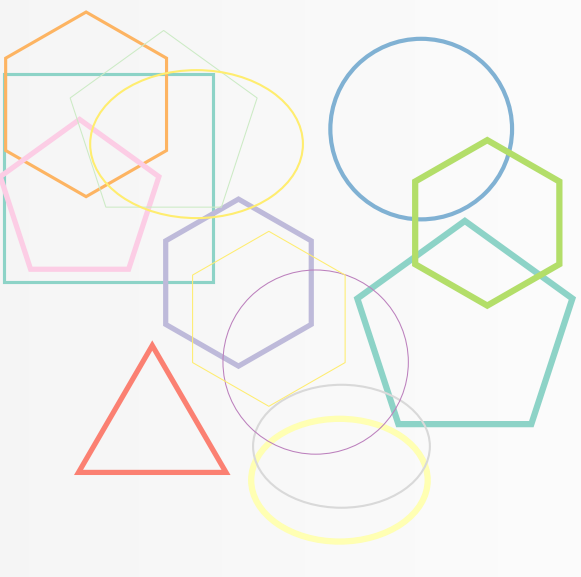[{"shape": "square", "thickness": 1.5, "radius": 0.9, "center": [0.187, 0.691]}, {"shape": "pentagon", "thickness": 3, "radius": 0.97, "center": [0.8, 0.422]}, {"shape": "oval", "thickness": 3, "radius": 0.76, "center": [0.584, 0.168]}, {"shape": "hexagon", "thickness": 2.5, "radius": 0.72, "center": [0.41, 0.51]}, {"shape": "triangle", "thickness": 2.5, "radius": 0.73, "center": [0.262, 0.254]}, {"shape": "circle", "thickness": 2, "radius": 0.78, "center": [0.725, 0.776]}, {"shape": "hexagon", "thickness": 1.5, "radius": 0.8, "center": [0.148, 0.818]}, {"shape": "hexagon", "thickness": 3, "radius": 0.72, "center": [0.838, 0.613]}, {"shape": "pentagon", "thickness": 2.5, "radius": 0.72, "center": [0.137, 0.649]}, {"shape": "oval", "thickness": 1, "radius": 0.76, "center": [0.587, 0.226]}, {"shape": "circle", "thickness": 0.5, "radius": 0.8, "center": [0.543, 0.372]}, {"shape": "pentagon", "thickness": 0.5, "radius": 0.85, "center": [0.282, 0.777]}, {"shape": "hexagon", "thickness": 0.5, "radius": 0.76, "center": [0.463, 0.447]}, {"shape": "oval", "thickness": 1, "radius": 0.92, "center": [0.338, 0.75]}]